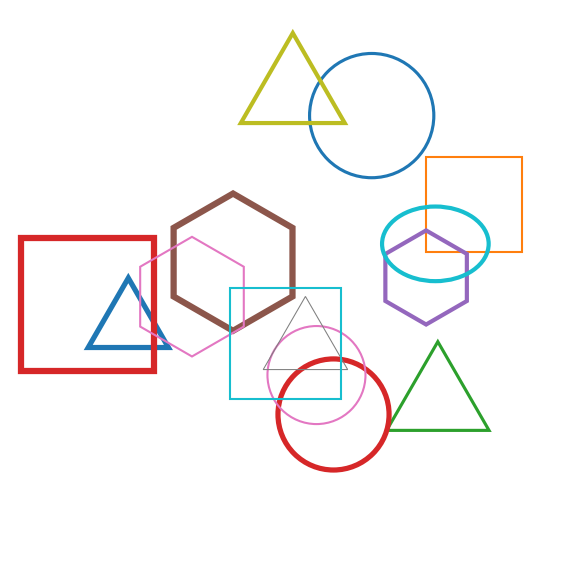[{"shape": "triangle", "thickness": 2.5, "radius": 0.4, "center": [0.222, 0.437]}, {"shape": "circle", "thickness": 1.5, "radius": 0.54, "center": [0.644, 0.799]}, {"shape": "square", "thickness": 1, "radius": 0.41, "center": [0.821, 0.645]}, {"shape": "triangle", "thickness": 1.5, "radius": 0.51, "center": [0.758, 0.305]}, {"shape": "square", "thickness": 3, "radius": 0.58, "center": [0.151, 0.472]}, {"shape": "circle", "thickness": 2.5, "radius": 0.48, "center": [0.578, 0.281]}, {"shape": "hexagon", "thickness": 2, "radius": 0.41, "center": [0.738, 0.519]}, {"shape": "hexagon", "thickness": 3, "radius": 0.59, "center": [0.404, 0.545]}, {"shape": "circle", "thickness": 1, "radius": 0.42, "center": [0.548, 0.35]}, {"shape": "hexagon", "thickness": 1, "radius": 0.52, "center": [0.332, 0.485]}, {"shape": "triangle", "thickness": 0.5, "radius": 0.42, "center": [0.529, 0.401]}, {"shape": "triangle", "thickness": 2, "radius": 0.52, "center": [0.507, 0.838]}, {"shape": "square", "thickness": 1, "radius": 0.48, "center": [0.495, 0.405]}, {"shape": "oval", "thickness": 2, "radius": 0.46, "center": [0.754, 0.577]}]